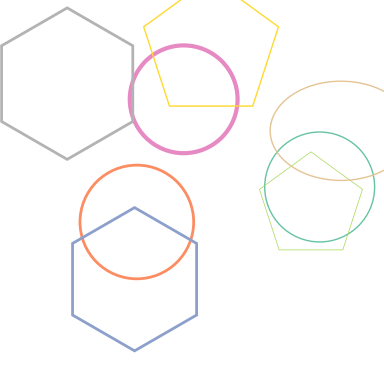[{"shape": "circle", "thickness": 1, "radius": 0.71, "center": [0.83, 0.514]}, {"shape": "circle", "thickness": 2, "radius": 0.74, "center": [0.355, 0.423]}, {"shape": "hexagon", "thickness": 2, "radius": 0.93, "center": [0.35, 0.275]}, {"shape": "circle", "thickness": 3, "radius": 0.7, "center": [0.477, 0.742]}, {"shape": "pentagon", "thickness": 0.5, "radius": 0.7, "center": [0.808, 0.465]}, {"shape": "pentagon", "thickness": 1, "radius": 0.92, "center": [0.548, 0.873]}, {"shape": "oval", "thickness": 1, "radius": 0.92, "center": [0.886, 0.66]}, {"shape": "hexagon", "thickness": 2, "radius": 0.98, "center": [0.175, 0.783]}]